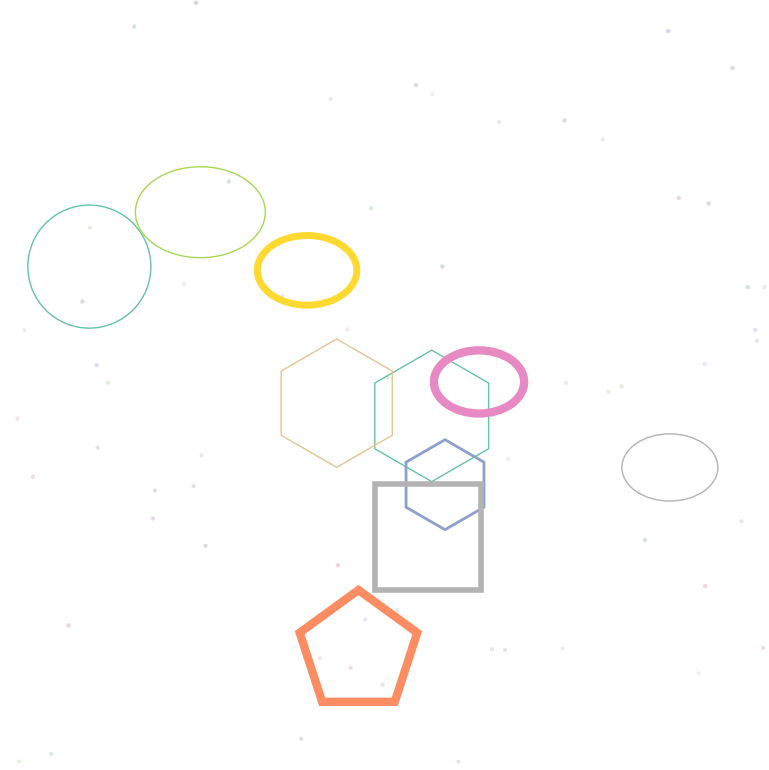[{"shape": "hexagon", "thickness": 0.5, "radius": 0.43, "center": [0.561, 0.46]}, {"shape": "circle", "thickness": 0.5, "radius": 0.4, "center": [0.116, 0.654]}, {"shape": "pentagon", "thickness": 3, "radius": 0.4, "center": [0.466, 0.153]}, {"shape": "hexagon", "thickness": 1, "radius": 0.29, "center": [0.578, 0.371]}, {"shape": "oval", "thickness": 3, "radius": 0.29, "center": [0.622, 0.504]}, {"shape": "oval", "thickness": 0.5, "radius": 0.42, "center": [0.26, 0.724]}, {"shape": "oval", "thickness": 2.5, "radius": 0.32, "center": [0.399, 0.649]}, {"shape": "hexagon", "thickness": 0.5, "radius": 0.42, "center": [0.437, 0.476]}, {"shape": "oval", "thickness": 0.5, "radius": 0.31, "center": [0.87, 0.393]}, {"shape": "square", "thickness": 2, "radius": 0.34, "center": [0.556, 0.302]}]